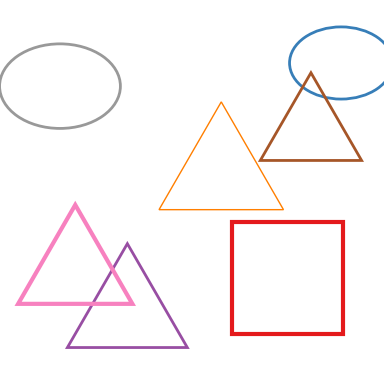[{"shape": "square", "thickness": 3, "radius": 0.72, "center": [0.747, 0.278]}, {"shape": "oval", "thickness": 2, "radius": 0.67, "center": [0.886, 0.836]}, {"shape": "triangle", "thickness": 2, "radius": 0.9, "center": [0.331, 0.187]}, {"shape": "triangle", "thickness": 1, "radius": 0.93, "center": [0.575, 0.549]}, {"shape": "triangle", "thickness": 2, "radius": 0.76, "center": [0.808, 0.659]}, {"shape": "triangle", "thickness": 3, "radius": 0.86, "center": [0.195, 0.296]}, {"shape": "oval", "thickness": 2, "radius": 0.78, "center": [0.156, 0.776]}]